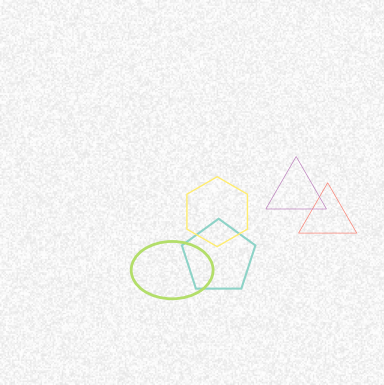[{"shape": "pentagon", "thickness": 1.5, "radius": 0.5, "center": [0.568, 0.332]}, {"shape": "triangle", "thickness": 0.5, "radius": 0.44, "center": [0.851, 0.438]}, {"shape": "oval", "thickness": 2, "radius": 0.53, "center": [0.447, 0.298]}, {"shape": "triangle", "thickness": 0.5, "radius": 0.45, "center": [0.769, 0.503]}, {"shape": "hexagon", "thickness": 1, "radius": 0.45, "center": [0.564, 0.45]}]